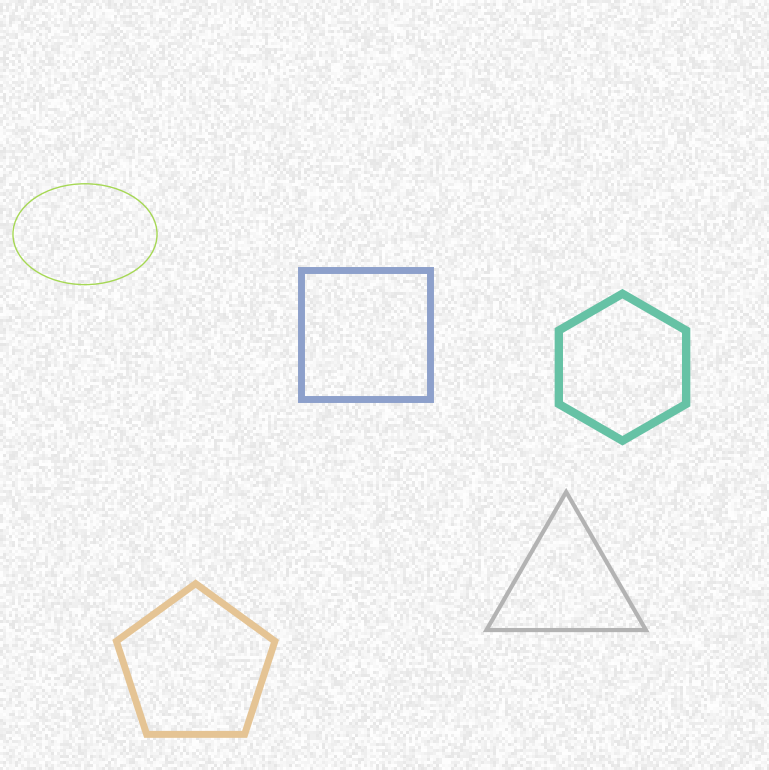[{"shape": "hexagon", "thickness": 3, "radius": 0.48, "center": [0.808, 0.523]}, {"shape": "square", "thickness": 2.5, "radius": 0.42, "center": [0.474, 0.565]}, {"shape": "oval", "thickness": 0.5, "radius": 0.47, "center": [0.11, 0.696]}, {"shape": "pentagon", "thickness": 2.5, "radius": 0.54, "center": [0.254, 0.134]}, {"shape": "triangle", "thickness": 1.5, "radius": 0.6, "center": [0.735, 0.242]}]